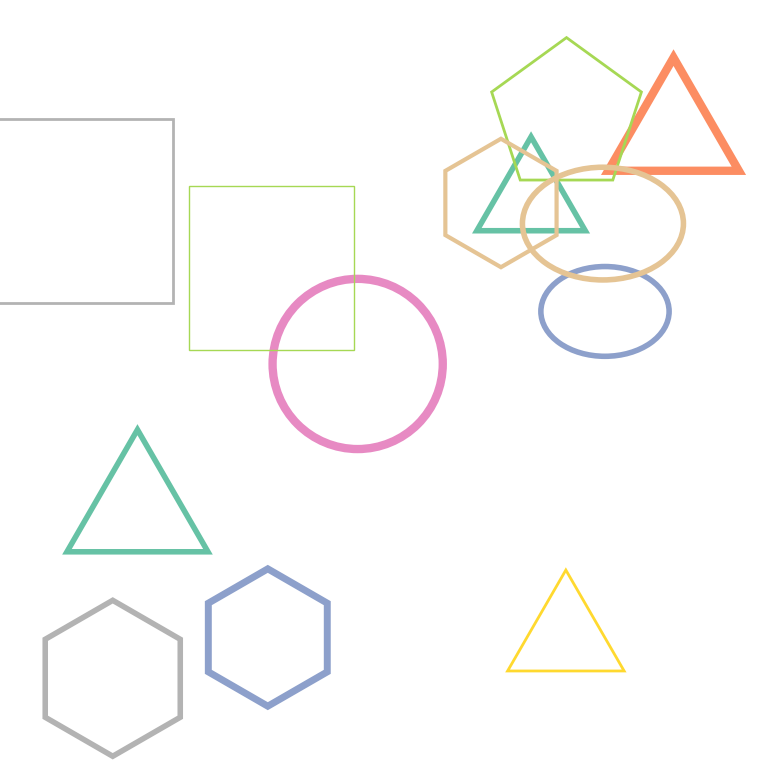[{"shape": "triangle", "thickness": 2, "radius": 0.53, "center": [0.179, 0.336]}, {"shape": "triangle", "thickness": 2, "radius": 0.41, "center": [0.69, 0.741]}, {"shape": "triangle", "thickness": 3, "radius": 0.49, "center": [0.875, 0.827]}, {"shape": "hexagon", "thickness": 2.5, "radius": 0.45, "center": [0.348, 0.172]}, {"shape": "oval", "thickness": 2, "radius": 0.42, "center": [0.786, 0.596]}, {"shape": "circle", "thickness": 3, "radius": 0.55, "center": [0.465, 0.527]}, {"shape": "square", "thickness": 0.5, "radius": 0.53, "center": [0.353, 0.652]}, {"shape": "pentagon", "thickness": 1, "radius": 0.51, "center": [0.736, 0.849]}, {"shape": "triangle", "thickness": 1, "radius": 0.44, "center": [0.735, 0.172]}, {"shape": "oval", "thickness": 2, "radius": 0.52, "center": [0.783, 0.71]}, {"shape": "hexagon", "thickness": 1.5, "radius": 0.42, "center": [0.651, 0.736]}, {"shape": "square", "thickness": 1, "radius": 0.6, "center": [0.106, 0.726]}, {"shape": "hexagon", "thickness": 2, "radius": 0.51, "center": [0.146, 0.119]}]